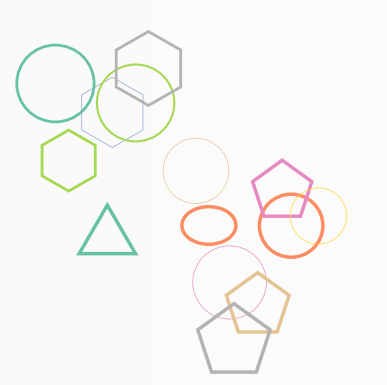[{"shape": "triangle", "thickness": 2.5, "radius": 0.42, "center": [0.277, 0.383]}, {"shape": "circle", "thickness": 2, "radius": 0.5, "center": [0.143, 0.783]}, {"shape": "circle", "thickness": 2.5, "radius": 0.41, "center": [0.751, 0.414]}, {"shape": "oval", "thickness": 2.5, "radius": 0.35, "center": [0.539, 0.414]}, {"shape": "hexagon", "thickness": 0.5, "radius": 0.46, "center": [0.29, 0.708]}, {"shape": "circle", "thickness": 0.5, "radius": 0.48, "center": [0.592, 0.266]}, {"shape": "pentagon", "thickness": 2.5, "radius": 0.4, "center": [0.728, 0.503]}, {"shape": "circle", "thickness": 1.5, "radius": 0.5, "center": [0.35, 0.733]}, {"shape": "hexagon", "thickness": 2, "radius": 0.4, "center": [0.177, 0.583]}, {"shape": "circle", "thickness": 0.5, "radius": 0.36, "center": [0.822, 0.439]}, {"shape": "circle", "thickness": 0.5, "radius": 0.42, "center": [0.506, 0.556]}, {"shape": "pentagon", "thickness": 2.5, "radius": 0.43, "center": [0.665, 0.207]}, {"shape": "hexagon", "thickness": 2, "radius": 0.48, "center": [0.383, 0.822]}, {"shape": "pentagon", "thickness": 2.5, "radius": 0.49, "center": [0.604, 0.113]}]